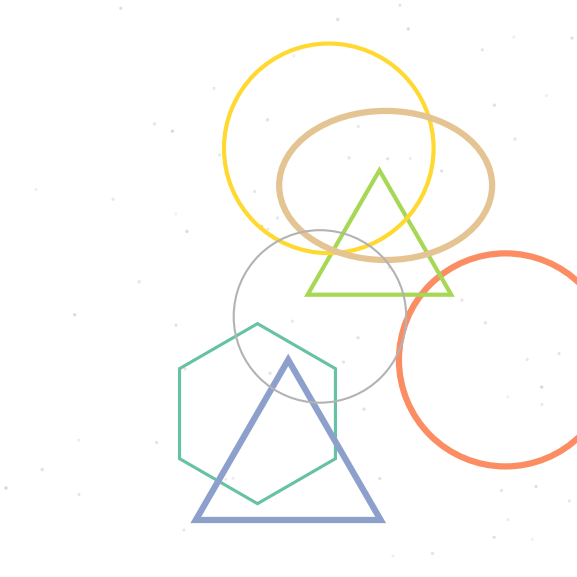[{"shape": "hexagon", "thickness": 1.5, "radius": 0.78, "center": [0.446, 0.283]}, {"shape": "circle", "thickness": 3, "radius": 0.92, "center": [0.875, 0.376]}, {"shape": "triangle", "thickness": 3, "radius": 0.92, "center": [0.499, 0.191]}, {"shape": "triangle", "thickness": 2, "radius": 0.72, "center": [0.657, 0.561]}, {"shape": "circle", "thickness": 2, "radius": 0.91, "center": [0.569, 0.742]}, {"shape": "oval", "thickness": 3, "radius": 0.92, "center": [0.668, 0.678]}, {"shape": "circle", "thickness": 1, "radius": 0.75, "center": [0.554, 0.451]}]